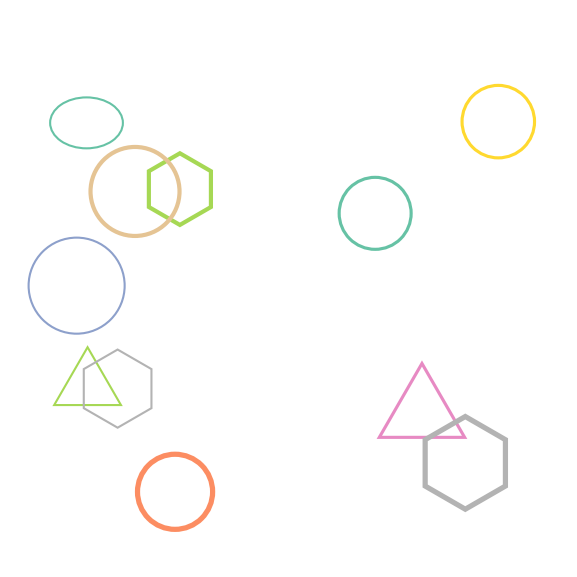[{"shape": "oval", "thickness": 1, "radius": 0.32, "center": [0.15, 0.786]}, {"shape": "circle", "thickness": 1.5, "radius": 0.31, "center": [0.65, 0.63]}, {"shape": "circle", "thickness": 2.5, "radius": 0.33, "center": [0.303, 0.148]}, {"shape": "circle", "thickness": 1, "radius": 0.42, "center": [0.133, 0.504]}, {"shape": "triangle", "thickness": 1.5, "radius": 0.43, "center": [0.731, 0.284]}, {"shape": "hexagon", "thickness": 2, "radius": 0.31, "center": [0.312, 0.672]}, {"shape": "triangle", "thickness": 1, "radius": 0.33, "center": [0.152, 0.331]}, {"shape": "circle", "thickness": 1.5, "radius": 0.31, "center": [0.863, 0.789]}, {"shape": "circle", "thickness": 2, "radius": 0.39, "center": [0.234, 0.668]}, {"shape": "hexagon", "thickness": 1, "radius": 0.34, "center": [0.204, 0.326]}, {"shape": "hexagon", "thickness": 2.5, "radius": 0.4, "center": [0.806, 0.198]}]